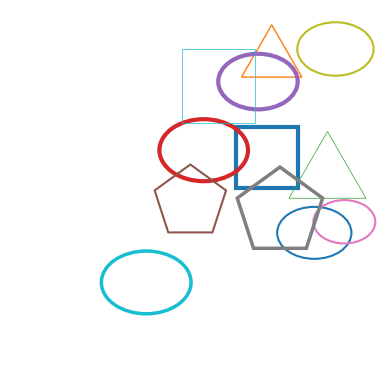[{"shape": "square", "thickness": 3, "radius": 0.4, "center": [0.694, 0.591]}, {"shape": "oval", "thickness": 1.5, "radius": 0.48, "center": [0.816, 0.395]}, {"shape": "triangle", "thickness": 1, "radius": 0.45, "center": [0.706, 0.845]}, {"shape": "triangle", "thickness": 0.5, "radius": 0.58, "center": [0.851, 0.543]}, {"shape": "oval", "thickness": 3, "radius": 0.58, "center": [0.529, 0.61]}, {"shape": "oval", "thickness": 3, "radius": 0.52, "center": [0.67, 0.788]}, {"shape": "pentagon", "thickness": 1.5, "radius": 0.49, "center": [0.494, 0.475]}, {"shape": "oval", "thickness": 1.5, "radius": 0.4, "center": [0.894, 0.424]}, {"shape": "pentagon", "thickness": 2.5, "radius": 0.58, "center": [0.727, 0.449]}, {"shape": "oval", "thickness": 1.5, "radius": 0.5, "center": [0.871, 0.873]}, {"shape": "oval", "thickness": 2.5, "radius": 0.58, "center": [0.38, 0.266]}, {"shape": "square", "thickness": 0.5, "radius": 0.48, "center": [0.567, 0.777]}]